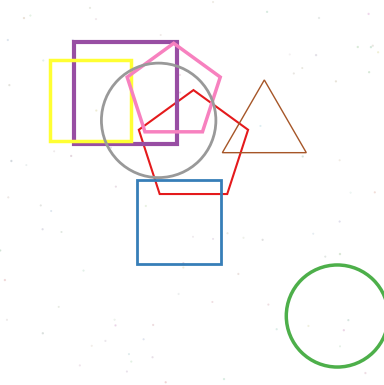[{"shape": "pentagon", "thickness": 1.5, "radius": 0.75, "center": [0.502, 0.617]}, {"shape": "square", "thickness": 2, "radius": 0.54, "center": [0.466, 0.423]}, {"shape": "circle", "thickness": 2.5, "radius": 0.66, "center": [0.876, 0.179]}, {"shape": "square", "thickness": 3, "radius": 0.67, "center": [0.326, 0.759]}, {"shape": "square", "thickness": 2.5, "radius": 0.52, "center": [0.234, 0.74]}, {"shape": "triangle", "thickness": 1, "radius": 0.63, "center": [0.687, 0.666]}, {"shape": "pentagon", "thickness": 2.5, "radius": 0.64, "center": [0.451, 0.76]}, {"shape": "circle", "thickness": 2, "radius": 0.74, "center": [0.412, 0.687]}]